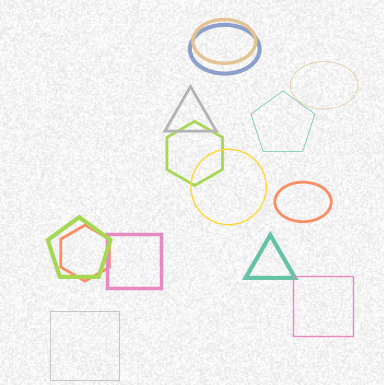[{"shape": "pentagon", "thickness": 0.5, "radius": 0.44, "center": [0.735, 0.677]}, {"shape": "triangle", "thickness": 3, "radius": 0.37, "center": [0.702, 0.315]}, {"shape": "oval", "thickness": 2, "radius": 0.37, "center": [0.787, 0.475]}, {"shape": "hexagon", "thickness": 2, "radius": 0.36, "center": [0.221, 0.343]}, {"shape": "oval", "thickness": 3, "radius": 0.45, "center": [0.584, 0.872]}, {"shape": "square", "thickness": 1, "radius": 0.39, "center": [0.839, 0.205]}, {"shape": "square", "thickness": 2.5, "radius": 0.35, "center": [0.348, 0.322]}, {"shape": "pentagon", "thickness": 3, "radius": 0.43, "center": [0.206, 0.35]}, {"shape": "hexagon", "thickness": 2, "radius": 0.42, "center": [0.506, 0.602]}, {"shape": "circle", "thickness": 1, "radius": 0.49, "center": [0.594, 0.514]}, {"shape": "oval", "thickness": 0.5, "radius": 0.44, "center": [0.842, 0.778]}, {"shape": "oval", "thickness": 2.5, "radius": 0.41, "center": [0.583, 0.892]}, {"shape": "square", "thickness": 0.5, "radius": 0.45, "center": [0.219, 0.103]}, {"shape": "triangle", "thickness": 2, "radius": 0.39, "center": [0.495, 0.698]}]